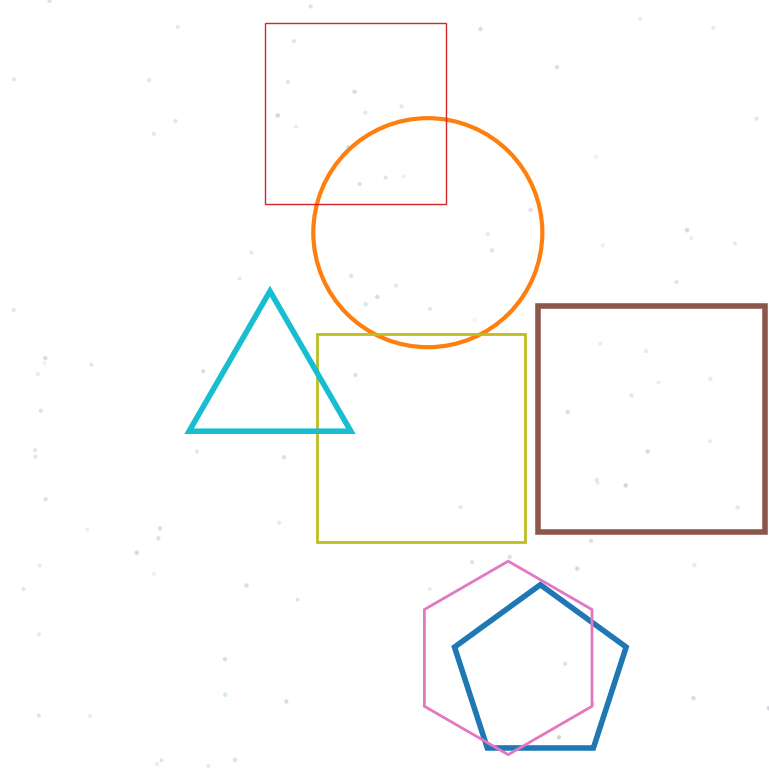[{"shape": "pentagon", "thickness": 2, "radius": 0.59, "center": [0.702, 0.123]}, {"shape": "circle", "thickness": 1.5, "radius": 0.74, "center": [0.556, 0.698]}, {"shape": "square", "thickness": 0.5, "radius": 0.59, "center": [0.462, 0.853]}, {"shape": "square", "thickness": 2, "radius": 0.74, "center": [0.846, 0.456]}, {"shape": "hexagon", "thickness": 1, "radius": 0.63, "center": [0.66, 0.146]}, {"shape": "square", "thickness": 1, "radius": 0.67, "center": [0.546, 0.431]}, {"shape": "triangle", "thickness": 2, "radius": 0.61, "center": [0.351, 0.501]}]